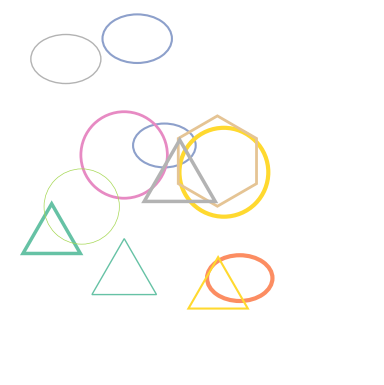[{"shape": "triangle", "thickness": 1, "radius": 0.48, "center": [0.323, 0.283]}, {"shape": "triangle", "thickness": 2.5, "radius": 0.43, "center": [0.134, 0.385]}, {"shape": "oval", "thickness": 3, "radius": 0.42, "center": [0.623, 0.278]}, {"shape": "oval", "thickness": 1.5, "radius": 0.45, "center": [0.356, 0.9]}, {"shape": "oval", "thickness": 1.5, "radius": 0.41, "center": [0.427, 0.622]}, {"shape": "circle", "thickness": 2, "radius": 0.56, "center": [0.322, 0.597]}, {"shape": "circle", "thickness": 0.5, "radius": 0.49, "center": [0.212, 0.464]}, {"shape": "circle", "thickness": 3, "radius": 0.58, "center": [0.581, 0.553]}, {"shape": "triangle", "thickness": 1.5, "radius": 0.45, "center": [0.567, 0.243]}, {"shape": "hexagon", "thickness": 2, "radius": 0.59, "center": [0.565, 0.582]}, {"shape": "oval", "thickness": 1, "radius": 0.45, "center": [0.171, 0.847]}, {"shape": "triangle", "thickness": 2.5, "radius": 0.53, "center": [0.467, 0.53]}]